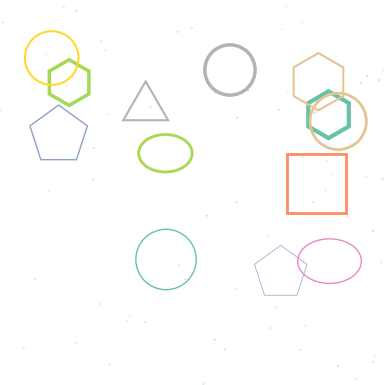[{"shape": "hexagon", "thickness": 3, "radius": 0.3, "center": [0.853, 0.702]}, {"shape": "circle", "thickness": 1, "radius": 0.39, "center": [0.431, 0.326]}, {"shape": "square", "thickness": 2, "radius": 0.38, "center": [0.821, 0.523]}, {"shape": "pentagon", "thickness": 0.5, "radius": 0.36, "center": [0.729, 0.291]}, {"shape": "pentagon", "thickness": 1, "radius": 0.39, "center": [0.152, 0.649]}, {"shape": "oval", "thickness": 1, "radius": 0.41, "center": [0.856, 0.322]}, {"shape": "oval", "thickness": 2, "radius": 0.35, "center": [0.43, 0.602]}, {"shape": "hexagon", "thickness": 2.5, "radius": 0.3, "center": [0.179, 0.786]}, {"shape": "circle", "thickness": 1.5, "radius": 0.35, "center": [0.134, 0.849]}, {"shape": "circle", "thickness": 2, "radius": 0.37, "center": [0.878, 0.685]}, {"shape": "hexagon", "thickness": 1.5, "radius": 0.37, "center": [0.827, 0.788]}, {"shape": "circle", "thickness": 2.5, "radius": 0.33, "center": [0.597, 0.818]}, {"shape": "triangle", "thickness": 1.5, "radius": 0.34, "center": [0.378, 0.721]}]